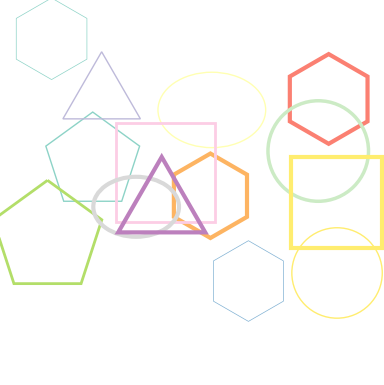[{"shape": "hexagon", "thickness": 0.5, "radius": 0.53, "center": [0.134, 0.899]}, {"shape": "pentagon", "thickness": 1, "radius": 0.64, "center": [0.241, 0.581]}, {"shape": "oval", "thickness": 1, "radius": 0.7, "center": [0.55, 0.714]}, {"shape": "triangle", "thickness": 1, "radius": 0.58, "center": [0.264, 0.749]}, {"shape": "hexagon", "thickness": 3, "radius": 0.58, "center": [0.854, 0.743]}, {"shape": "hexagon", "thickness": 0.5, "radius": 0.52, "center": [0.645, 0.27]}, {"shape": "hexagon", "thickness": 3, "radius": 0.55, "center": [0.547, 0.492]}, {"shape": "pentagon", "thickness": 2, "radius": 0.74, "center": [0.123, 0.383]}, {"shape": "square", "thickness": 2, "radius": 0.64, "center": [0.429, 0.551]}, {"shape": "oval", "thickness": 3, "radius": 0.56, "center": [0.354, 0.463]}, {"shape": "triangle", "thickness": 3, "radius": 0.65, "center": [0.42, 0.462]}, {"shape": "circle", "thickness": 2.5, "radius": 0.65, "center": [0.827, 0.608]}, {"shape": "circle", "thickness": 1, "radius": 0.59, "center": [0.875, 0.291]}, {"shape": "square", "thickness": 3, "radius": 0.59, "center": [0.874, 0.474]}]